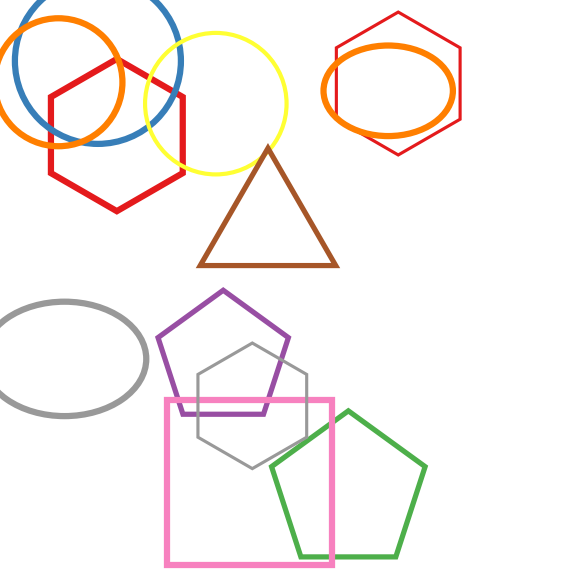[{"shape": "hexagon", "thickness": 1.5, "radius": 0.62, "center": [0.69, 0.855]}, {"shape": "hexagon", "thickness": 3, "radius": 0.66, "center": [0.202, 0.765]}, {"shape": "circle", "thickness": 3, "radius": 0.72, "center": [0.17, 0.894]}, {"shape": "pentagon", "thickness": 2.5, "radius": 0.7, "center": [0.603, 0.148]}, {"shape": "pentagon", "thickness": 2.5, "radius": 0.59, "center": [0.387, 0.378]}, {"shape": "circle", "thickness": 3, "radius": 0.55, "center": [0.101, 0.857]}, {"shape": "oval", "thickness": 3, "radius": 0.56, "center": [0.672, 0.842]}, {"shape": "circle", "thickness": 2, "radius": 0.61, "center": [0.374, 0.82]}, {"shape": "triangle", "thickness": 2.5, "radius": 0.68, "center": [0.464, 0.607]}, {"shape": "square", "thickness": 3, "radius": 0.71, "center": [0.432, 0.164]}, {"shape": "hexagon", "thickness": 1.5, "radius": 0.54, "center": [0.437, 0.296]}, {"shape": "oval", "thickness": 3, "radius": 0.71, "center": [0.112, 0.378]}]